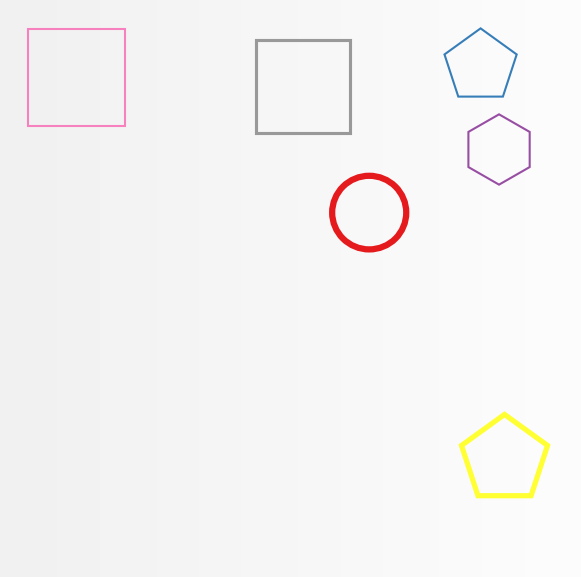[{"shape": "circle", "thickness": 3, "radius": 0.32, "center": [0.635, 0.631]}, {"shape": "pentagon", "thickness": 1, "radius": 0.33, "center": [0.827, 0.885]}, {"shape": "hexagon", "thickness": 1, "radius": 0.3, "center": [0.859, 0.74]}, {"shape": "pentagon", "thickness": 2.5, "radius": 0.39, "center": [0.868, 0.204]}, {"shape": "square", "thickness": 1, "radius": 0.42, "center": [0.132, 0.865]}, {"shape": "square", "thickness": 1.5, "radius": 0.4, "center": [0.522, 0.849]}]